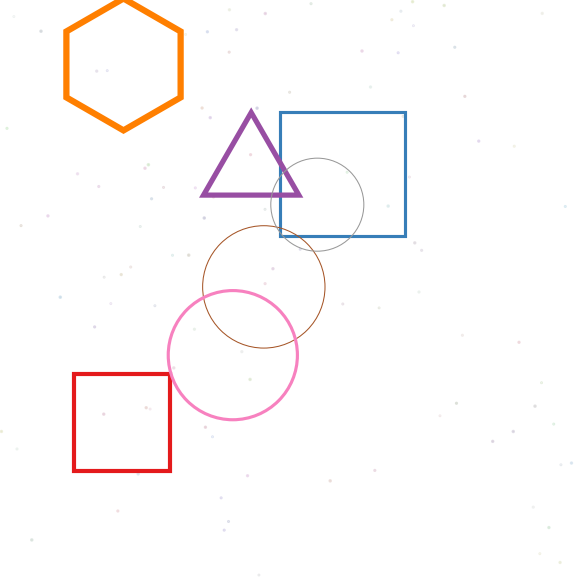[{"shape": "square", "thickness": 2, "radius": 0.42, "center": [0.212, 0.267]}, {"shape": "square", "thickness": 1.5, "radius": 0.54, "center": [0.593, 0.698]}, {"shape": "triangle", "thickness": 2.5, "radius": 0.48, "center": [0.435, 0.709]}, {"shape": "hexagon", "thickness": 3, "radius": 0.57, "center": [0.214, 0.888]}, {"shape": "circle", "thickness": 0.5, "radius": 0.53, "center": [0.457, 0.502]}, {"shape": "circle", "thickness": 1.5, "radius": 0.56, "center": [0.403, 0.384]}, {"shape": "circle", "thickness": 0.5, "radius": 0.4, "center": [0.549, 0.645]}]